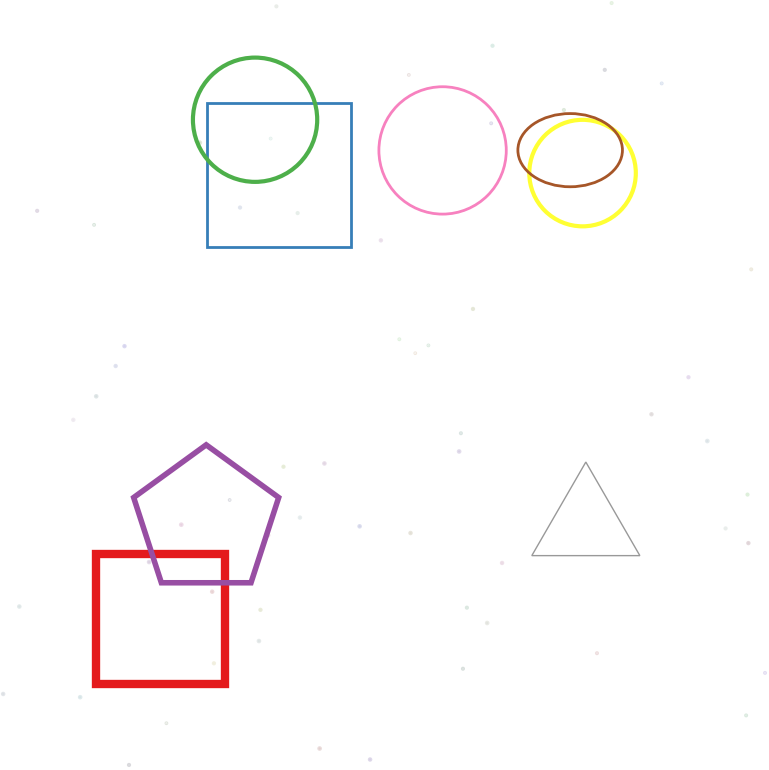[{"shape": "square", "thickness": 3, "radius": 0.42, "center": [0.209, 0.196]}, {"shape": "square", "thickness": 1, "radius": 0.47, "center": [0.362, 0.772]}, {"shape": "circle", "thickness": 1.5, "radius": 0.4, "center": [0.331, 0.845]}, {"shape": "pentagon", "thickness": 2, "radius": 0.5, "center": [0.268, 0.323]}, {"shape": "circle", "thickness": 1.5, "radius": 0.35, "center": [0.757, 0.775]}, {"shape": "oval", "thickness": 1, "radius": 0.34, "center": [0.74, 0.805]}, {"shape": "circle", "thickness": 1, "radius": 0.41, "center": [0.575, 0.805]}, {"shape": "triangle", "thickness": 0.5, "radius": 0.41, "center": [0.761, 0.319]}]